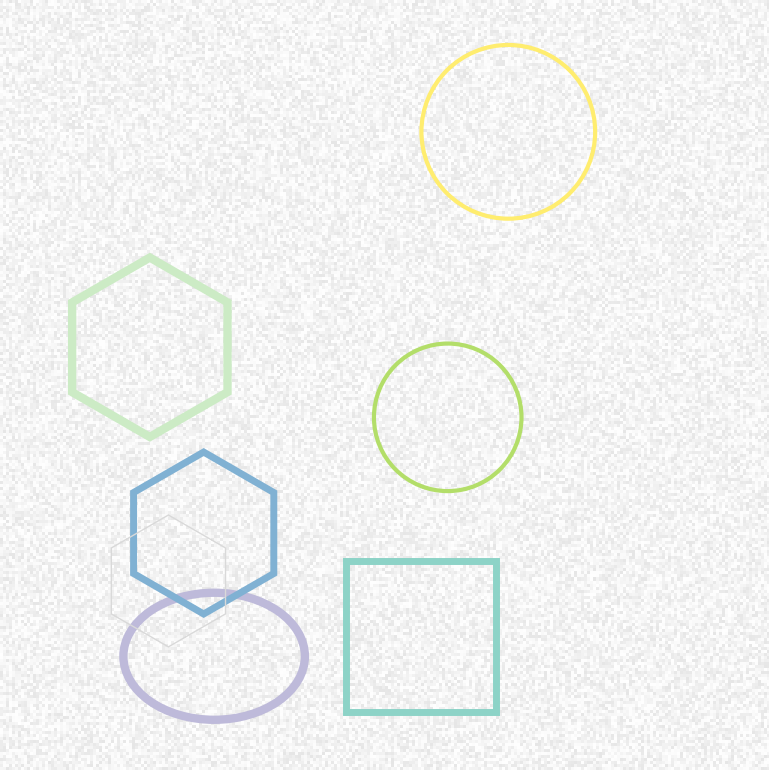[{"shape": "square", "thickness": 2.5, "radius": 0.49, "center": [0.547, 0.173]}, {"shape": "oval", "thickness": 3, "radius": 0.59, "center": [0.278, 0.148]}, {"shape": "hexagon", "thickness": 2.5, "radius": 0.53, "center": [0.265, 0.308]}, {"shape": "circle", "thickness": 1.5, "radius": 0.48, "center": [0.581, 0.458]}, {"shape": "hexagon", "thickness": 0.5, "radius": 0.43, "center": [0.219, 0.246]}, {"shape": "hexagon", "thickness": 3, "radius": 0.58, "center": [0.195, 0.549]}, {"shape": "circle", "thickness": 1.5, "radius": 0.56, "center": [0.66, 0.829]}]